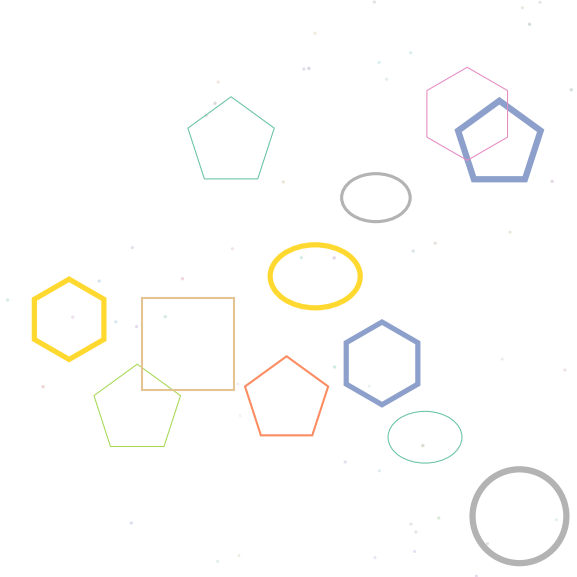[{"shape": "pentagon", "thickness": 0.5, "radius": 0.39, "center": [0.4, 0.753]}, {"shape": "oval", "thickness": 0.5, "radius": 0.32, "center": [0.736, 0.242]}, {"shape": "pentagon", "thickness": 1, "radius": 0.38, "center": [0.496, 0.307]}, {"shape": "pentagon", "thickness": 3, "radius": 0.38, "center": [0.865, 0.75]}, {"shape": "hexagon", "thickness": 2.5, "radius": 0.36, "center": [0.662, 0.37]}, {"shape": "hexagon", "thickness": 0.5, "radius": 0.4, "center": [0.809, 0.802]}, {"shape": "pentagon", "thickness": 0.5, "radius": 0.39, "center": [0.238, 0.29]}, {"shape": "hexagon", "thickness": 2.5, "radius": 0.35, "center": [0.12, 0.446]}, {"shape": "oval", "thickness": 2.5, "radius": 0.39, "center": [0.546, 0.521]}, {"shape": "square", "thickness": 1, "radius": 0.4, "center": [0.326, 0.404]}, {"shape": "circle", "thickness": 3, "radius": 0.41, "center": [0.9, 0.105]}, {"shape": "oval", "thickness": 1.5, "radius": 0.3, "center": [0.651, 0.657]}]